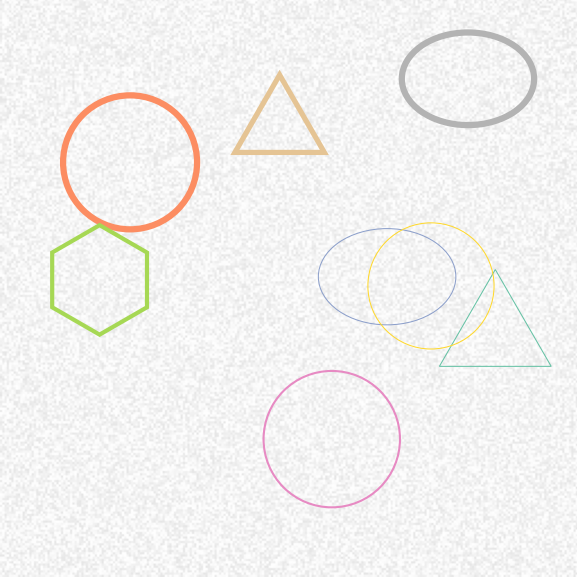[{"shape": "triangle", "thickness": 0.5, "radius": 0.56, "center": [0.858, 0.421]}, {"shape": "circle", "thickness": 3, "radius": 0.58, "center": [0.225, 0.718]}, {"shape": "oval", "thickness": 0.5, "radius": 0.6, "center": [0.67, 0.52]}, {"shape": "circle", "thickness": 1, "radius": 0.59, "center": [0.574, 0.239]}, {"shape": "hexagon", "thickness": 2, "radius": 0.47, "center": [0.172, 0.514]}, {"shape": "circle", "thickness": 0.5, "radius": 0.55, "center": [0.746, 0.504]}, {"shape": "triangle", "thickness": 2.5, "radius": 0.45, "center": [0.484, 0.78]}, {"shape": "oval", "thickness": 3, "radius": 0.57, "center": [0.81, 0.863]}]